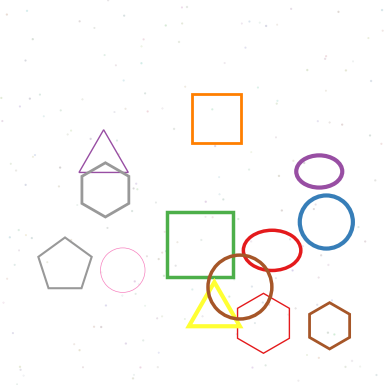[{"shape": "oval", "thickness": 2.5, "radius": 0.37, "center": [0.707, 0.35]}, {"shape": "hexagon", "thickness": 1, "radius": 0.39, "center": [0.684, 0.16]}, {"shape": "circle", "thickness": 3, "radius": 0.34, "center": [0.848, 0.423]}, {"shape": "square", "thickness": 2.5, "radius": 0.42, "center": [0.52, 0.366]}, {"shape": "triangle", "thickness": 1, "radius": 0.37, "center": [0.269, 0.589]}, {"shape": "oval", "thickness": 3, "radius": 0.3, "center": [0.829, 0.555]}, {"shape": "square", "thickness": 2, "radius": 0.32, "center": [0.562, 0.693]}, {"shape": "triangle", "thickness": 3, "radius": 0.38, "center": [0.557, 0.191]}, {"shape": "hexagon", "thickness": 2, "radius": 0.3, "center": [0.856, 0.154]}, {"shape": "circle", "thickness": 2.5, "radius": 0.41, "center": [0.623, 0.254]}, {"shape": "circle", "thickness": 0.5, "radius": 0.29, "center": [0.319, 0.298]}, {"shape": "pentagon", "thickness": 1.5, "radius": 0.36, "center": [0.169, 0.31]}, {"shape": "hexagon", "thickness": 2, "radius": 0.35, "center": [0.274, 0.507]}]